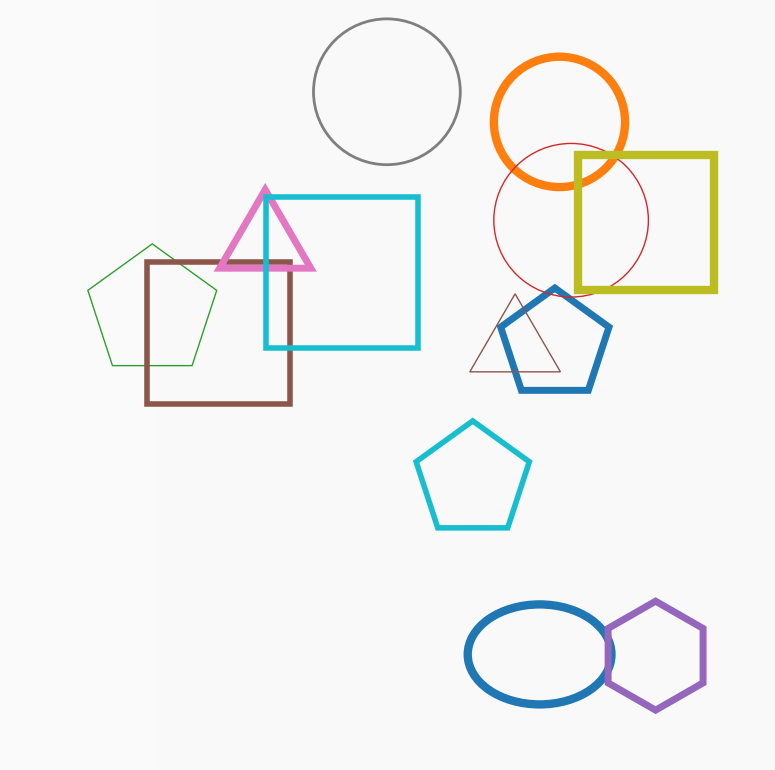[{"shape": "oval", "thickness": 3, "radius": 0.46, "center": [0.696, 0.15]}, {"shape": "pentagon", "thickness": 2.5, "radius": 0.37, "center": [0.716, 0.552]}, {"shape": "circle", "thickness": 3, "radius": 0.42, "center": [0.722, 0.842]}, {"shape": "pentagon", "thickness": 0.5, "radius": 0.44, "center": [0.196, 0.596]}, {"shape": "circle", "thickness": 0.5, "radius": 0.5, "center": [0.737, 0.714]}, {"shape": "hexagon", "thickness": 2.5, "radius": 0.35, "center": [0.846, 0.148]}, {"shape": "triangle", "thickness": 0.5, "radius": 0.34, "center": [0.665, 0.551]}, {"shape": "square", "thickness": 2, "radius": 0.46, "center": [0.282, 0.568]}, {"shape": "triangle", "thickness": 2.5, "radius": 0.34, "center": [0.342, 0.686]}, {"shape": "circle", "thickness": 1, "radius": 0.47, "center": [0.499, 0.881]}, {"shape": "square", "thickness": 3, "radius": 0.44, "center": [0.834, 0.711]}, {"shape": "pentagon", "thickness": 2, "radius": 0.38, "center": [0.61, 0.377]}, {"shape": "square", "thickness": 2, "radius": 0.49, "center": [0.442, 0.646]}]